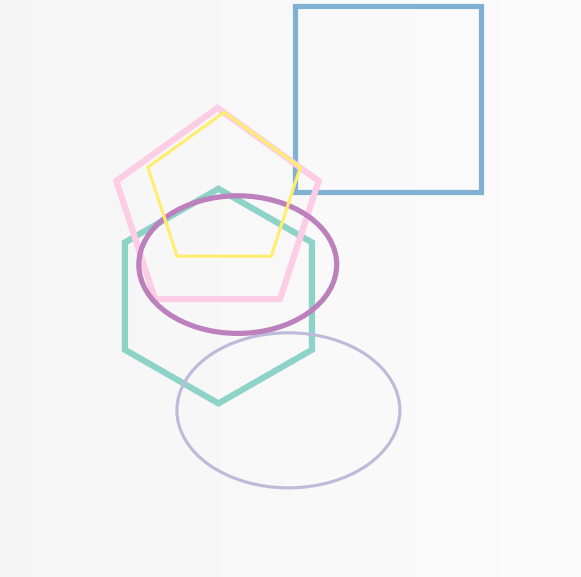[{"shape": "hexagon", "thickness": 3, "radius": 0.93, "center": [0.376, 0.486]}, {"shape": "oval", "thickness": 1.5, "radius": 0.96, "center": [0.496, 0.289]}, {"shape": "square", "thickness": 2.5, "radius": 0.8, "center": [0.668, 0.828]}, {"shape": "pentagon", "thickness": 3, "radius": 0.92, "center": [0.374, 0.629]}, {"shape": "oval", "thickness": 2.5, "radius": 0.85, "center": [0.409, 0.541]}, {"shape": "pentagon", "thickness": 1.5, "radius": 0.69, "center": [0.386, 0.667]}]